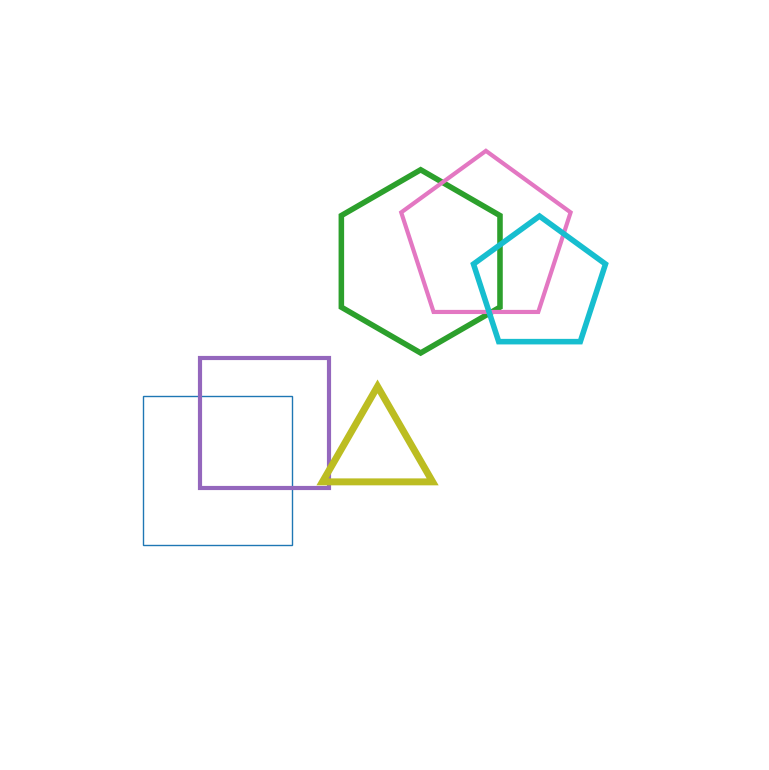[{"shape": "square", "thickness": 0.5, "radius": 0.48, "center": [0.283, 0.389]}, {"shape": "hexagon", "thickness": 2, "radius": 0.59, "center": [0.546, 0.661]}, {"shape": "square", "thickness": 1.5, "radius": 0.42, "center": [0.343, 0.45]}, {"shape": "pentagon", "thickness": 1.5, "radius": 0.58, "center": [0.631, 0.688]}, {"shape": "triangle", "thickness": 2.5, "radius": 0.41, "center": [0.49, 0.416]}, {"shape": "pentagon", "thickness": 2, "radius": 0.45, "center": [0.701, 0.629]}]